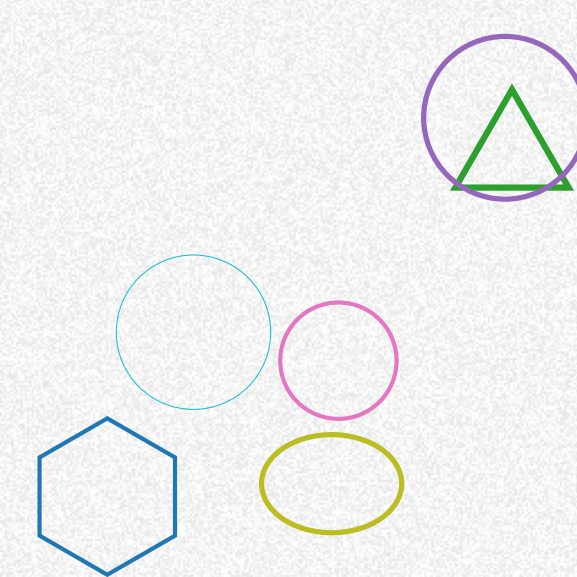[{"shape": "hexagon", "thickness": 2, "radius": 0.68, "center": [0.186, 0.139]}, {"shape": "triangle", "thickness": 3, "radius": 0.57, "center": [0.887, 0.731]}, {"shape": "circle", "thickness": 2.5, "radius": 0.7, "center": [0.875, 0.795]}, {"shape": "circle", "thickness": 2, "radius": 0.5, "center": [0.586, 0.375]}, {"shape": "oval", "thickness": 2.5, "radius": 0.61, "center": [0.574, 0.162]}, {"shape": "circle", "thickness": 0.5, "radius": 0.67, "center": [0.335, 0.424]}]